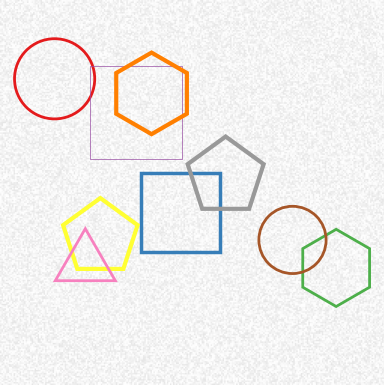[{"shape": "circle", "thickness": 2, "radius": 0.52, "center": [0.142, 0.795]}, {"shape": "square", "thickness": 2.5, "radius": 0.51, "center": [0.468, 0.447]}, {"shape": "hexagon", "thickness": 2, "radius": 0.5, "center": [0.873, 0.304]}, {"shape": "square", "thickness": 0.5, "radius": 0.6, "center": [0.354, 0.708]}, {"shape": "hexagon", "thickness": 3, "radius": 0.53, "center": [0.394, 0.757]}, {"shape": "pentagon", "thickness": 3, "radius": 0.51, "center": [0.261, 0.384]}, {"shape": "circle", "thickness": 2, "radius": 0.44, "center": [0.76, 0.377]}, {"shape": "triangle", "thickness": 2, "radius": 0.45, "center": [0.222, 0.316]}, {"shape": "pentagon", "thickness": 3, "radius": 0.52, "center": [0.586, 0.542]}]